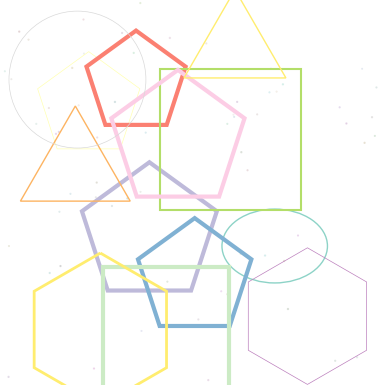[{"shape": "oval", "thickness": 1, "radius": 0.69, "center": [0.714, 0.361]}, {"shape": "pentagon", "thickness": 0.5, "radius": 0.7, "center": [0.23, 0.726]}, {"shape": "pentagon", "thickness": 3, "radius": 0.92, "center": [0.388, 0.394]}, {"shape": "pentagon", "thickness": 3, "radius": 0.68, "center": [0.353, 0.785]}, {"shape": "pentagon", "thickness": 3, "radius": 0.77, "center": [0.506, 0.279]}, {"shape": "triangle", "thickness": 1, "radius": 0.82, "center": [0.196, 0.56]}, {"shape": "square", "thickness": 1.5, "radius": 0.92, "center": [0.598, 0.638]}, {"shape": "pentagon", "thickness": 3, "radius": 0.91, "center": [0.462, 0.637]}, {"shape": "circle", "thickness": 0.5, "radius": 0.89, "center": [0.201, 0.793]}, {"shape": "hexagon", "thickness": 0.5, "radius": 0.89, "center": [0.799, 0.179]}, {"shape": "square", "thickness": 3, "radius": 0.82, "center": [0.431, 0.143]}, {"shape": "triangle", "thickness": 1, "radius": 0.76, "center": [0.61, 0.874]}, {"shape": "hexagon", "thickness": 2, "radius": 0.99, "center": [0.261, 0.144]}]